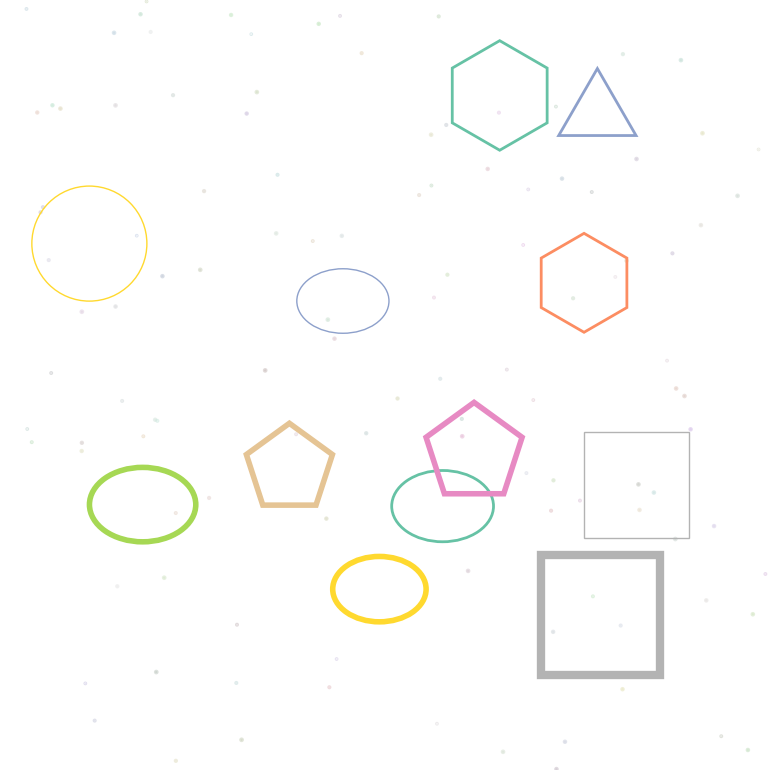[{"shape": "hexagon", "thickness": 1, "radius": 0.36, "center": [0.649, 0.876]}, {"shape": "oval", "thickness": 1, "radius": 0.33, "center": [0.575, 0.343]}, {"shape": "hexagon", "thickness": 1, "radius": 0.32, "center": [0.758, 0.633]}, {"shape": "oval", "thickness": 0.5, "radius": 0.3, "center": [0.445, 0.609]}, {"shape": "triangle", "thickness": 1, "radius": 0.29, "center": [0.776, 0.853]}, {"shape": "pentagon", "thickness": 2, "radius": 0.33, "center": [0.616, 0.412]}, {"shape": "oval", "thickness": 2, "radius": 0.35, "center": [0.185, 0.345]}, {"shape": "oval", "thickness": 2, "radius": 0.3, "center": [0.493, 0.235]}, {"shape": "circle", "thickness": 0.5, "radius": 0.37, "center": [0.116, 0.684]}, {"shape": "pentagon", "thickness": 2, "radius": 0.29, "center": [0.376, 0.392]}, {"shape": "square", "thickness": 0.5, "radius": 0.34, "center": [0.827, 0.37]}, {"shape": "square", "thickness": 3, "radius": 0.39, "center": [0.78, 0.201]}]